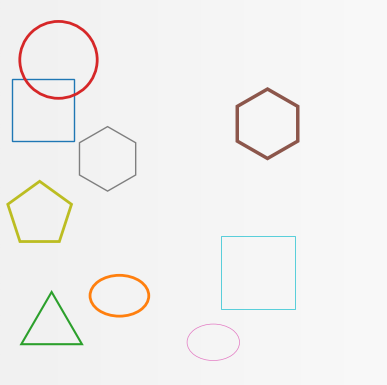[{"shape": "square", "thickness": 1, "radius": 0.4, "center": [0.112, 0.714]}, {"shape": "oval", "thickness": 2, "radius": 0.38, "center": [0.308, 0.232]}, {"shape": "triangle", "thickness": 1.5, "radius": 0.45, "center": [0.133, 0.151]}, {"shape": "circle", "thickness": 2, "radius": 0.5, "center": [0.151, 0.844]}, {"shape": "hexagon", "thickness": 2.5, "radius": 0.45, "center": [0.69, 0.679]}, {"shape": "oval", "thickness": 0.5, "radius": 0.34, "center": [0.551, 0.111]}, {"shape": "hexagon", "thickness": 1, "radius": 0.42, "center": [0.278, 0.587]}, {"shape": "pentagon", "thickness": 2, "radius": 0.43, "center": [0.102, 0.443]}, {"shape": "square", "thickness": 0.5, "radius": 0.47, "center": [0.665, 0.292]}]